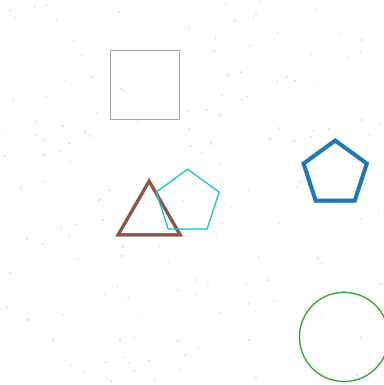[{"shape": "pentagon", "thickness": 3, "radius": 0.43, "center": [0.871, 0.549]}, {"shape": "circle", "thickness": 1, "radius": 0.58, "center": [0.894, 0.125]}, {"shape": "triangle", "thickness": 2.5, "radius": 0.46, "center": [0.387, 0.436]}, {"shape": "square", "thickness": 0.5, "radius": 0.45, "center": [0.376, 0.78]}, {"shape": "pentagon", "thickness": 1, "radius": 0.43, "center": [0.487, 0.475]}]